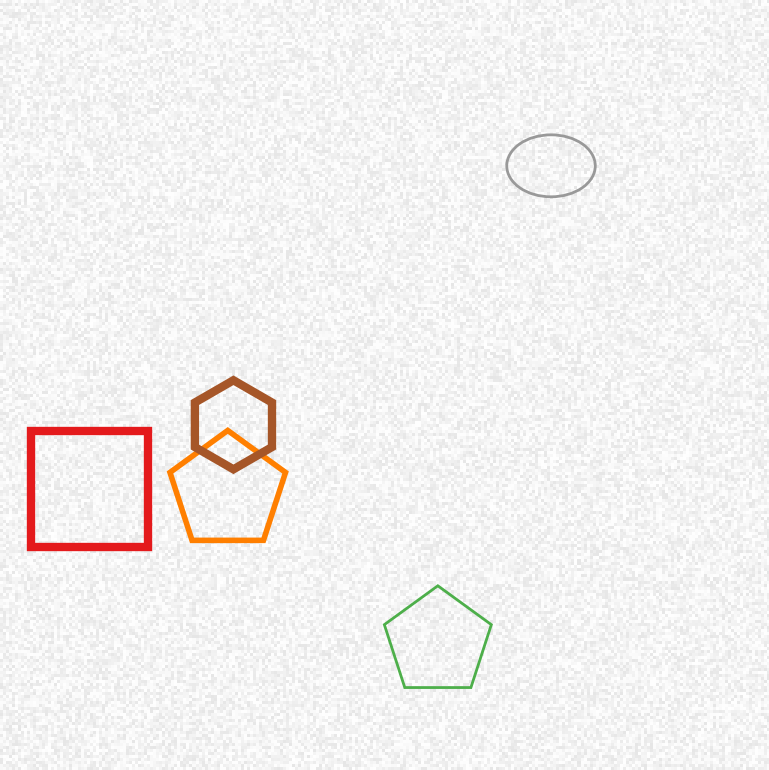[{"shape": "square", "thickness": 3, "radius": 0.38, "center": [0.116, 0.365]}, {"shape": "pentagon", "thickness": 1, "radius": 0.37, "center": [0.569, 0.166]}, {"shape": "pentagon", "thickness": 2, "radius": 0.39, "center": [0.296, 0.362]}, {"shape": "hexagon", "thickness": 3, "radius": 0.29, "center": [0.303, 0.448]}, {"shape": "oval", "thickness": 1, "radius": 0.29, "center": [0.716, 0.785]}]